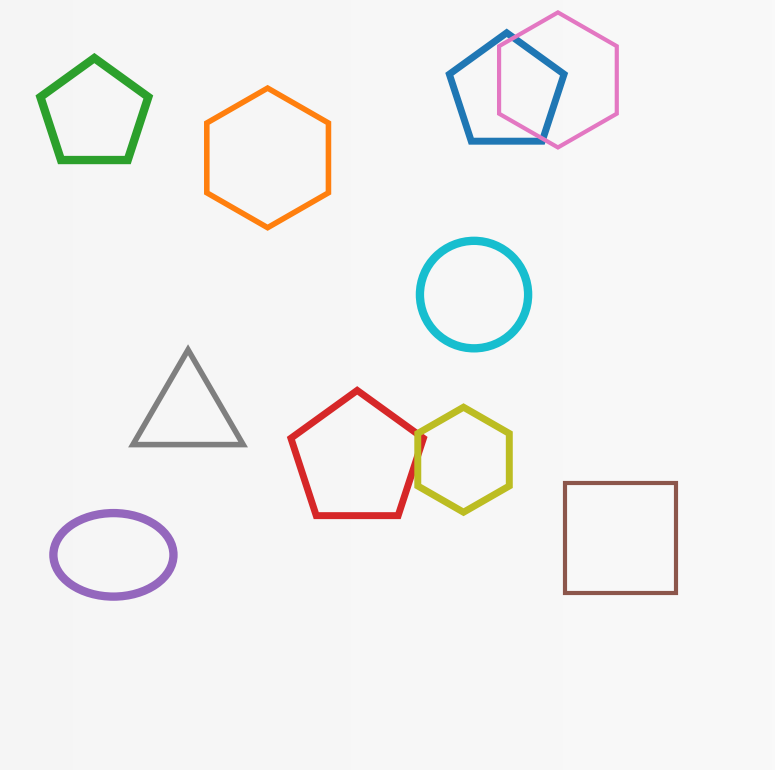[{"shape": "pentagon", "thickness": 2.5, "radius": 0.39, "center": [0.654, 0.88]}, {"shape": "hexagon", "thickness": 2, "radius": 0.45, "center": [0.345, 0.795]}, {"shape": "pentagon", "thickness": 3, "radius": 0.37, "center": [0.122, 0.851]}, {"shape": "pentagon", "thickness": 2.5, "radius": 0.45, "center": [0.461, 0.403]}, {"shape": "oval", "thickness": 3, "radius": 0.39, "center": [0.146, 0.279]}, {"shape": "square", "thickness": 1.5, "radius": 0.36, "center": [0.8, 0.301]}, {"shape": "hexagon", "thickness": 1.5, "radius": 0.44, "center": [0.72, 0.896]}, {"shape": "triangle", "thickness": 2, "radius": 0.41, "center": [0.243, 0.464]}, {"shape": "hexagon", "thickness": 2.5, "radius": 0.34, "center": [0.598, 0.403]}, {"shape": "circle", "thickness": 3, "radius": 0.35, "center": [0.612, 0.617]}]